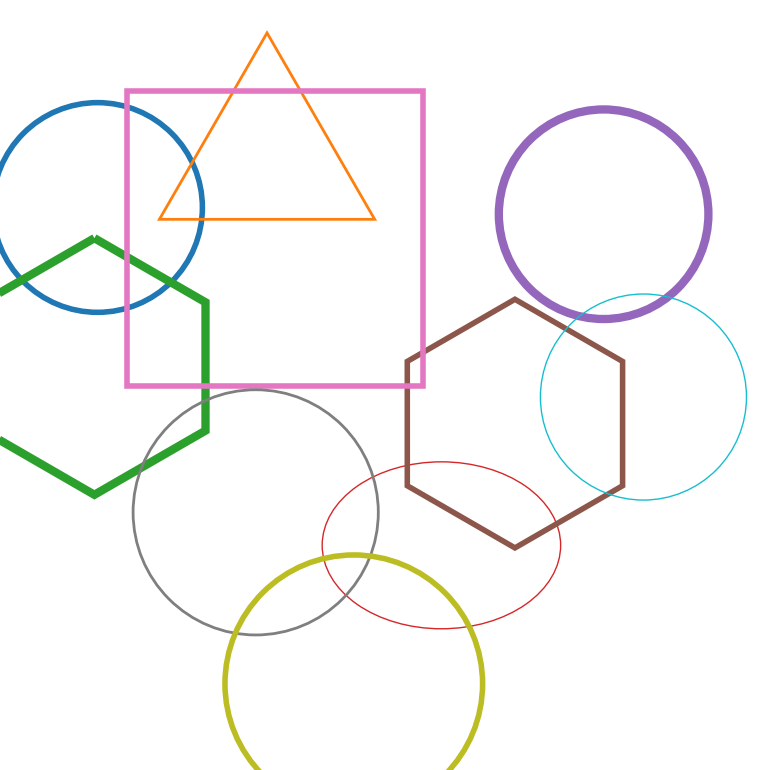[{"shape": "circle", "thickness": 2, "radius": 0.68, "center": [0.127, 0.731]}, {"shape": "triangle", "thickness": 1, "radius": 0.81, "center": [0.347, 0.796]}, {"shape": "hexagon", "thickness": 3, "radius": 0.83, "center": [0.123, 0.524]}, {"shape": "oval", "thickness": 0.5, "radius": 0.77, "center": [0.573, 0.292]}, {"shape": "circle", "thickness": 3, "radius": 0.68, "center": [0.784, 0.722]}, {"shape": "hexagon", "thickness": 2, "radius": 0.81, "center": [0.669, 0.45]}, {"shape": "square", "thickness": 2, "radius": 0.96, "center": [0.357, 0.69]}, {"shape": "circle", "thickness": 1, "radius": 0.8, "center": [0.332, 0.335]}, {"shape": "circle", "thickness": 2, "radius": 0.84, "center": [0.459, 0.112]}, {"shape": "circle", "thickness": 0.5, "radius": 0.67, "center": [0.836, 0.484]}]